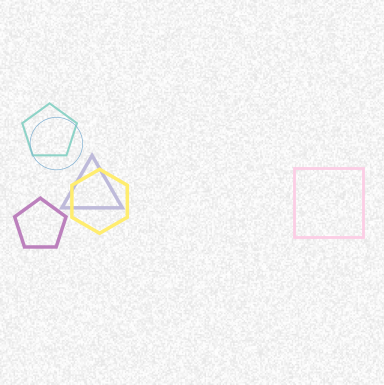[{"shape": "pentagon", "thickness": 1.5, "radius": 0.37, "center": [0.129, 0.657]}, {"shape": "triangle", "thickness": 2.5, "radius": 0.45, "center": [0.239, 0.506]}, {"shape": "circle", "thickness": 0.5, "radius": 0.34, "center": [0.147, 0.627]}, {"shape": "square", "thickness": 2, "radius": 0.45, "center": [0.853, 0.473]}, {"shape": "pentagon", "thickness": 2.5, "radius": 0.35, "center": [0.105, 0.415]}, {"shape": "hexagon", "thickness": 2.5, "radius": 0.42, "center": [0.259, 0.477]}]